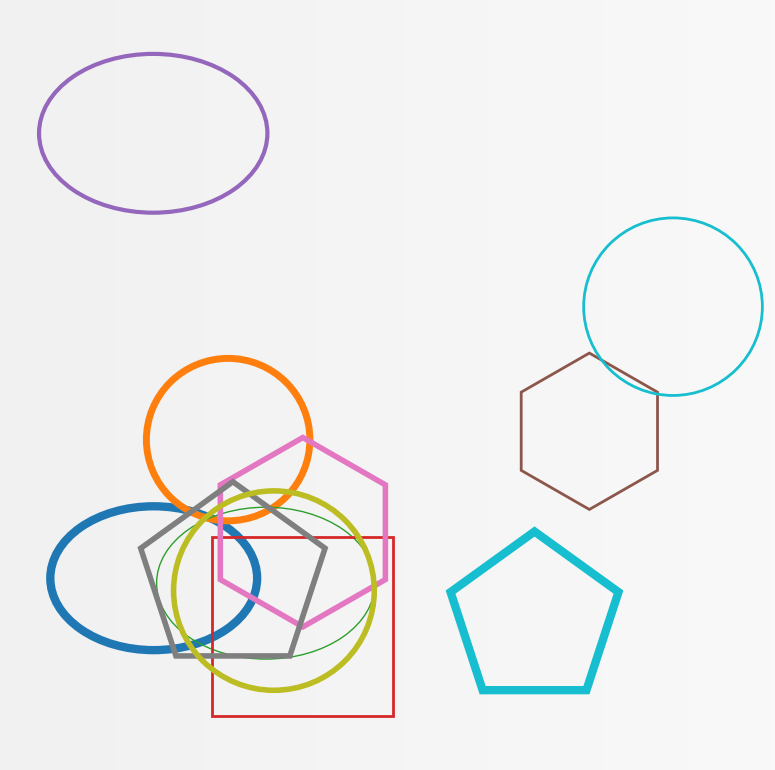[{"shape": "oval", "thickness": 3, "radius": 0.67, "center": [0.198, 0.249]}, {"shape": "circle", "thickness": 2.5, "radius": 0.53, "center": [0.294, 0.429]}, {"shape": "oval", "thickness": 0.5, "radius": 0.7, "center": [0.343, 0.243]}, {"shape": "square", "thickness": 1, "radius": 0.58, "center": [0.39, 0.186]}, {"shape": "oval", "thickness": 1.5, "radius": 0.74, "center": [0.198, 0.827]}, {"shape": "hexagon", "thickness": 1, "radius": 0.51, "center": [0.76, 0.44]}, {"shape": "hexagon", "thickness": 2, "radius": 0.61, "center": [0.391, 0.309]}, {"shape": "pentagon", "thickness": 2, "radius": 0.63, "center": [0.3, 0.249]}, {"shape": "circle", "thickness": 2, "radius": 0.65, "center": [0.353, 0.233]}, {"shape": "pentagon", "thickness": 3, "radius": 0.57, "center": [0.69, 0.196]}, {"shape": "circle", "thickness": 1, "radius": 0.58, "center": [0.868, 0.602]}]